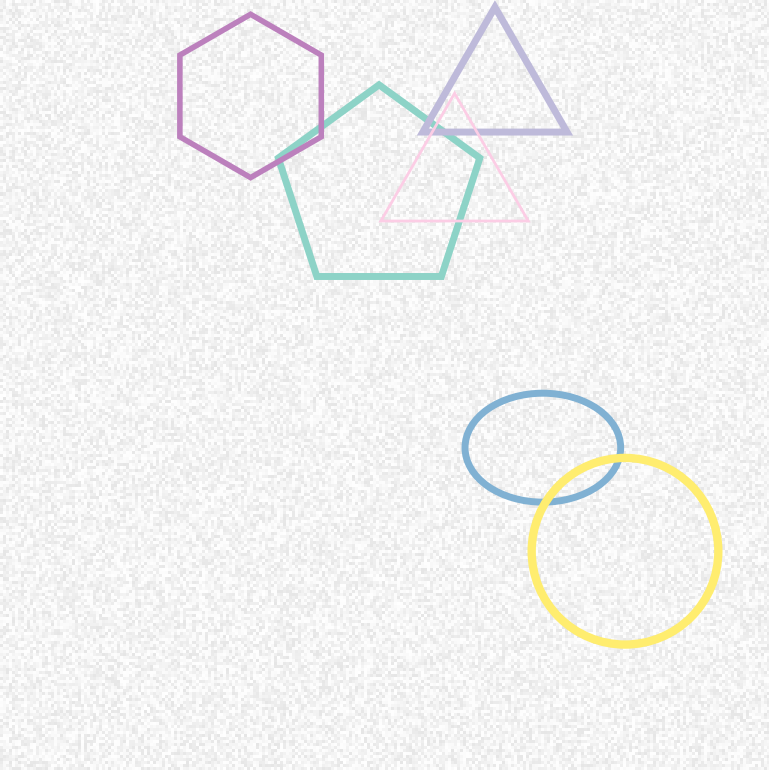[{"shape": "pentagon", "thickness": 2.5, "radius": 0.69, "center": [0.492, 0.752]}, {"shape": "triangle", "thickness": 2.5, "radius": 0.54, "center": [0.643, 0.883]}, {"shape": "oval", "thickness": 2.5, "radius": 0.51, "center": [0.705, 0.419]}, {"shape": "triangle", "thickness": 1, "radius": 0.55, "center": [0.59, 0.768]}, {"shape": "hexagon", "thickness": 2, "radius": 0.53, "center": [0.325, 0.875]}, {"shape": "circle", "thickness": 3, "radius": 0.61, "center": [0.812, 0.284]}]